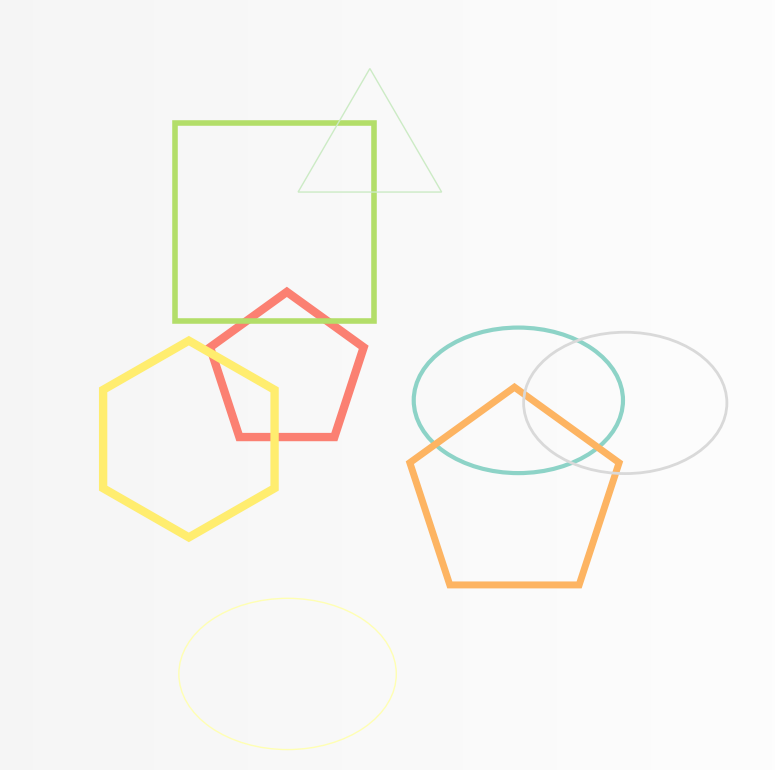[{"shape": "oval", "thickness": 1.5, "radius": 0.68, "center": [0.669, 0.48]}, {"shape": "oval", "thickness": 0.5, "radius": 0.7, "center": [0.371, 0.125]}, {"shape": "pentagon", "thickness": 3, "radius": 0.52, "center": [0.37, 0.517]}, {"shape": "pentagon", "thickness": 2.5, "radius": 0.71, "center": [0.664, 0.355]}, {"shape": "square", "thickness": 2, "radius": 0.64, "center": [0.354, 0.711]}, {"shape": "oval", "thickness": 1, "radius": 0.66, "center": [0.807, 0.477]}, {"shape": "triangle", "thickness": 0.5, "radius": 0.53, "center": [0.477, 0.804]}, {"shape": "hexagon", "thickness": 3, "radius": 0.64, "center": [0.244, 0.43]}]